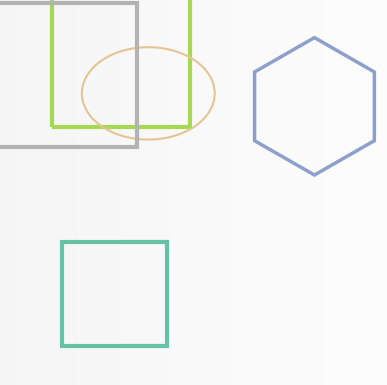[{"shape": "square", "thickness": 3, "radius": 0.68, "center": [0.296, 0.236]}, {"shape": "hexagon", "thickness": 2.5, "radius": 0.89, "center": [0.812, 0.724]}, {"shape": "square", "thickness": 3, "radius": 0.89, "center": [0.313, 0.848]}, {"shape": "oval", "thickness": 1.5, "radius": 0.86, "center": [0.383, 0.757]}, {"shape": "square", "thickness": 3, "radius": 0.94, "center": [0.167, 0.805]}]